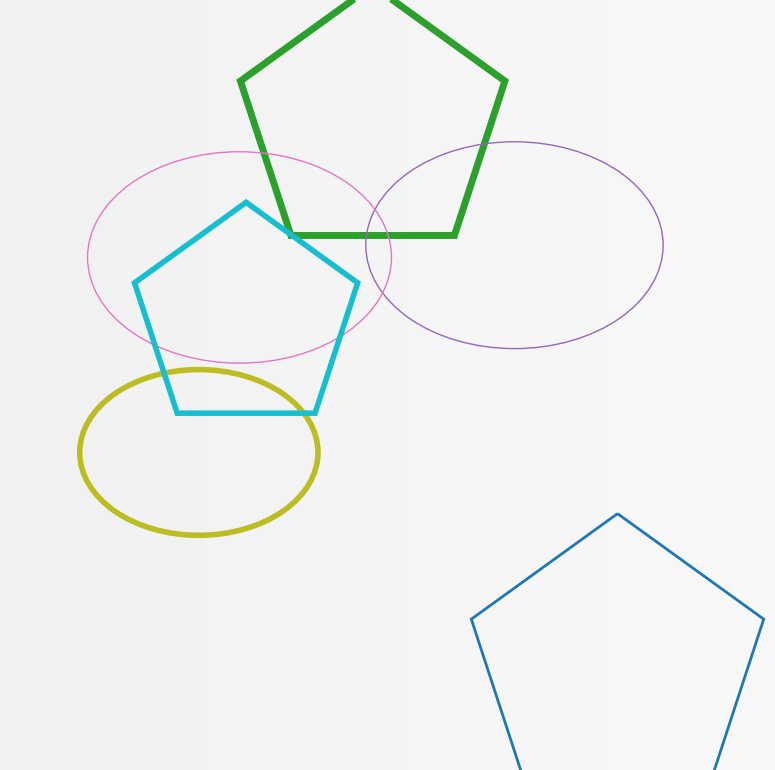[{"shape": "pentagon", "thickness": 1, "radius": 0.99, "center": [0.797, 0.135]}, {"shape": "pentagon", "thickness": 2.5, "radius": 0.9, "center": [0.481, 0.839]}, {"shape": "oval", "thickness": 0.5, "radius": 0.96, "center": [0.664, 0.682]}, {"shape": "oval", "thickness": 0.5, "radius": 0.98, "center": [0.309, 0.666]}, {"shape": "oval", "thickness": 2, "radius": 0.77, "center": [0.257, 0.412]}, {"shape": "pentagon", "thickness": 2, "radius": 0.76, "center": [0.318, 0.586]}]